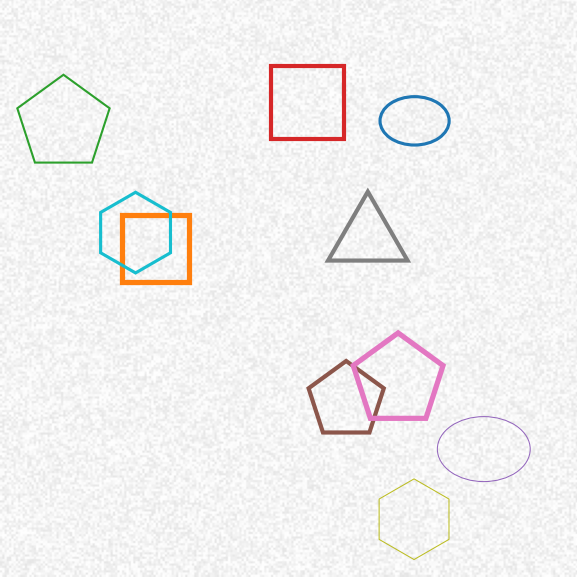[{"shape": "oval", "thickness": 1.5, "radius": 0.3, "center": [0.718, 0.79]}, {"shape": "square", "thickness": 2.5, "radius": 0.29, "center": [0.27, 0.568]}, {"shape": "pentagon", "thickness": 1, "radius": 0.42, "center": [0.11, 0.786]}, {"shape": "square", "thickness": 2, "radius": 0.32, "center": [0.533, 0.822]}, {"shape": "oval", "thickness": 0.5, "radius": 0.4, "center": [0.838, 0.221]}, {"shape": "pentagon", "thickness": 2, "radius": 0.34, "center": [0.599, 0.306]}, {"shape": "pentagon", "thickness": 2.5, "radius": 0.41, "center": [0.689, 0.341]}, {"shape": "triangle", "thickness": 2, "radius": 0.4, "center": [0.637, 0.588]}, {"shape": "hexagon", "thickness": 0.5, "radius": 0.35, "center": [0.717, 0.1]}, {"shape": "hexagon", "thickness": 1.5, "radius": 0.35, "center": [0.235, 0.596]}]